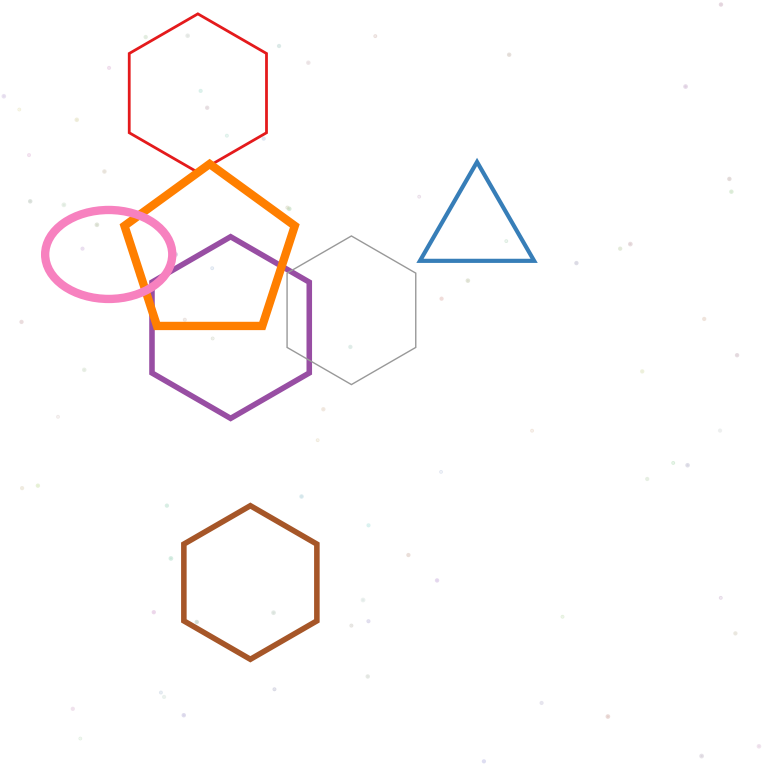[{"shape": "hexagon", "thickness": 1, "radius": 0.51, "center": [0.257, 0.879]}, {"shape": "triangle", "thickness": 1.5, "radius": 0.43, "center": [0.62, 0.704]}, {"shape": "hexagon", "thickness": 2, "radius": 0.59, "center": [0.3, 0.575]}, {"shape": "pentagon", "thickness": 3, "radius": 0.58, "center": [0.272, 0.671]}, {"shape": "hexagon", "thickness": 2, "radius": 0.5, "center": [0.325, 0.244]}, {"shape": "oval", "thickness": 3, "radius": 0.41, "center": [0.141, 0.67]}, {"shape": "hexagon", "thickness": 0.5, "radius": 0.48, "center": [0.456, 0.597]}]